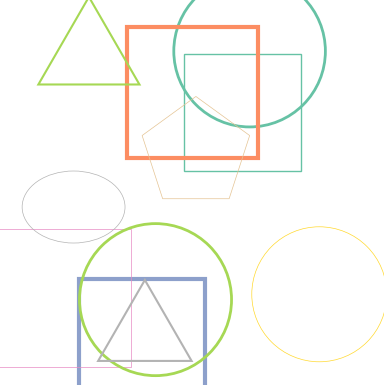[{"shape": "square", "thickness": 1, "radius": 0.76, "center": [0.63, 0.707]}, {"shape": "circle", "thickness": 2, "radius": 0.98, "center": [0.648, 0.867]}, {"shape": "square", "thickness": 3, "radius": 0.85, "center": [0.501, 0.76]}, {"shape": "square", "thickness": 3, "radius": 0.82, "center": [0.368, 0.112]}, {"shape": "square", "thickness": 0.5, "radius": 0.9, "center": [0.16, 0.227]}, {"shape": "circle", "thickness": 2, "radius": 0.99, "center": [0.404, 0.222]}, {"shape": "triangle", "thickness": 1.5, "radius": 0.76, "center": [0.231, 0.856]}, {"shape": "circle", "thickness": 0.5, "radius": 0.88, "center": [0.829, 0.236]}, {"shape": "pentagon", "thickness": 0.5, "radius": 0.73, "center": [0.509, 0.603]}, {"shape": "triangle", "thickness": 1.5, "radius": 0.7, "center": [0.376, 0.133]}, {"shape": "oval", "thickness": 0.5, "radius": 0.67, "center": [0.191, 0.462]}]